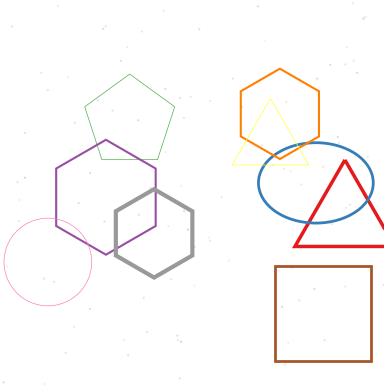[{"shape": "triangle", "thickness": 2.5, "radius": 0.75, "center": [0.896, 0.435]}, {"shape": "oval", "thickness": 2, "radius": 0.75, "center": [0.82, 0.525]}, {"shape": "pentagon", "thickness": 0.5, "radius": 0.61, "center": [0.337, 0.685]}, {"shape": "hexagon", "thickness": 1.5, "radius": 0.75, "center": [0.275, 0.488]}, {"shape": "hexagon", "thickness": 1.5, "radius": 0.59, "center": [0.727, 0.704]}, {"shape": "triangle", "thickness": 0.5, "radius": 0.57, "center": [0.703, 0.629]}, {"shape": "square", "thickness": 2, "radius": 0.62, "center": [0.839, 0.186]}, {"shape": "circle", "thickness": 0.5, "radius": 0.57, "center": [0.124, 0.319]}, {"shape": "hexagon", "thickness": 3, "radius": 0.57, "center": [0.4, 0.394]}]